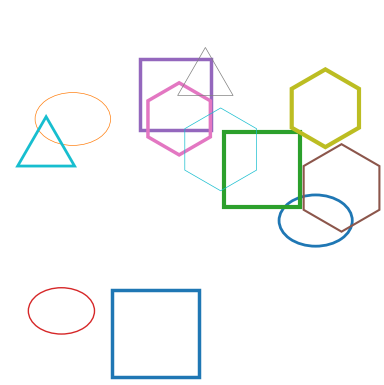[{"shape": "oval", "thickness": 2, "radius": 0.48, "center": [0.82, 0.427]}, {"shape": "square", "thickness": 2.5, "radius": 0.56, "center": [0.404, 0.133]}, {"shape": "oval", "thickness": 0.5, "radius": 0.49, "center": [0.189, 0.691]}, {"shape": "square", "thickness": 3, "radius": 0.49, "center": [0.68, 0.559]}, {"shape": "oval", "thickness": 1, "radius": 0.43, "center": [0.16, 0.193]}, {"shape": "square", "thickness": 2.5, "radius": 0.47, "center": [0.456, 0.755]}, {"shape": "hexagon", "thickness": 1.5, "radius": 0.57, "center": [0.887, 0.512]}, {"shape": "hexagon", "thickness": 2.5, "radius": 0.47, "center": [0.465, 0.691]}, {"shape": "triangle", "thickness": 0.5, "radius": 0.42, "center": [0.533, 0.794]}, {"shape": "hexagon", "thickness": 3, "radius": 0.5, "center": [0.845, 0.719]}, {"shape": "hexagon", "thickness": 0.5, "radius": 0.54, "center": [0.573, 0.612]}, {"shape": "triangle", "thickness": 2, "radius": 0.43, "center": [0.12, 0.611]}]